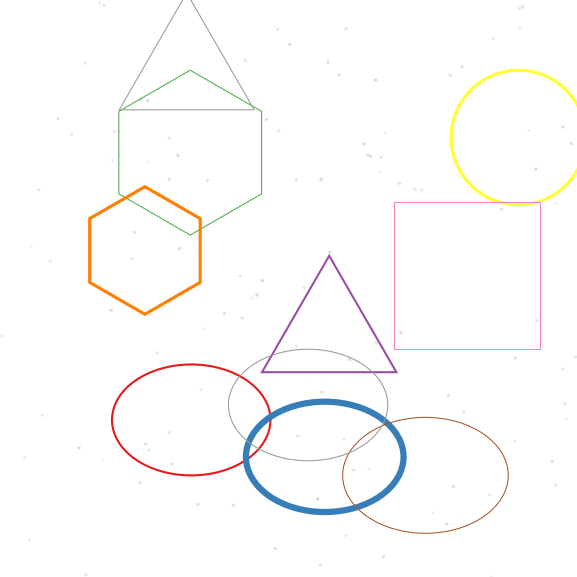[{"shape": "oval", "thickness": 1, "radius": 0.69, "center": [0.331, 0.272]}, {"shape": "oval", "thickness": 3, "radius": 0.68, "center": [0.562, 0.208]}, {"shape": "hexagon", "thickness": 0.5, "radius": 0.71, "center": [0.329, 0.735]}, {"shape": "triangle", "thickness": 1, "radius": 0.67, "center": [0.57, 0.422]}, {"shape": "hexagon", "thickness": 1.5, "radius": 0.55, "center": [0.251, 0.565]}, {"shape": "circle", "thickness": 1.5, "radius": 0.58, "center": [0.898, 0.761]}, {"shape": "oval", "thickness": 0.5, "radius": 0.72, "center": [0.737, 0.176]}, {"shape": "square", "thickness": 0.5, "radius": 0.64, "center": [0.809, 0.522]}, {"shape": "oval", "thickness": 0.5, "radius": 0.69, "center": [0.534, 0.298]}, {"shape": "triangle", "thickness": 0.5, "radius": 0.67, "center": [0.323, 0.876]}]